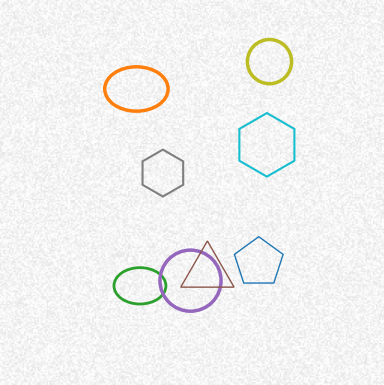[{"shape": "pentagon", "thickness": 1, "radius": 0.33, "center": [0.672, 0.319]}, {"shape": "oval", "thickness": 2.5, "radius": 0.41, "center": [0.354, 0.769]}, {"shape": "oval", "thickness": 2, "radius": 0.34, "center": [0.363, 0.258]}, {"shape": "circle", "thickness": 2.5, "radius": 0.4, "center": [0.495, 0.271]}, {"shape": "triangle", "thickness": 1, "radius": 0.4, "center": [0.539, 0.294]}, {"shape": "hexagon", "thickness": 1.5, "radius": 0.3, "center": [0.423, 0.55]}, {"shape": "circle", "thickness": 2.5, "radius": 0.29, "center": [0.7, 0.84]}, {"shape": "hexagon", "thickness": 1.5, "radius": 0.41, "center": [0.693, 0.624]}]